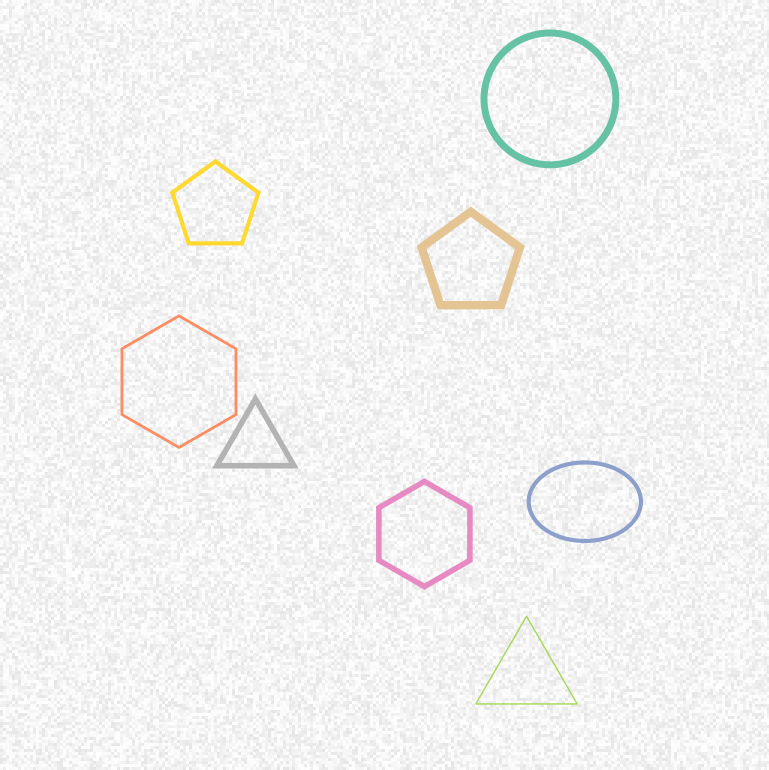[{"shape": "circle", "thickness": 2.5, "radius": 0.43, "center": [0.714, 0.872]}, {"shape": "hexagon", "thickness": 1, "radius": 0.43, "center": [0.232, 0.504]}, {"shape": "oval", "thickness": 1.5, "radius": 0.36, "center": [0.76, 0.348]}, {"shape": "hexagon", "thickness": 2, "radius": 0.34, "center": [0.551, 0.306]}, {"shape": "triangle", "thickness": 0.5, "radius": 0.38, "center": [0.684, 0.124]}, {"shape": "pentagon", "thickness": 1.5, "radius": 0.29, "center": [0.28, 0.732]}, {"shape": "pentagon", "thickness": 3, "radius": 0.34, "center": [0.611, 0.658]}, {"shape": "triangle", "thickness": 2, "radius": 0.29, "center": [0.332, 0.424]}]